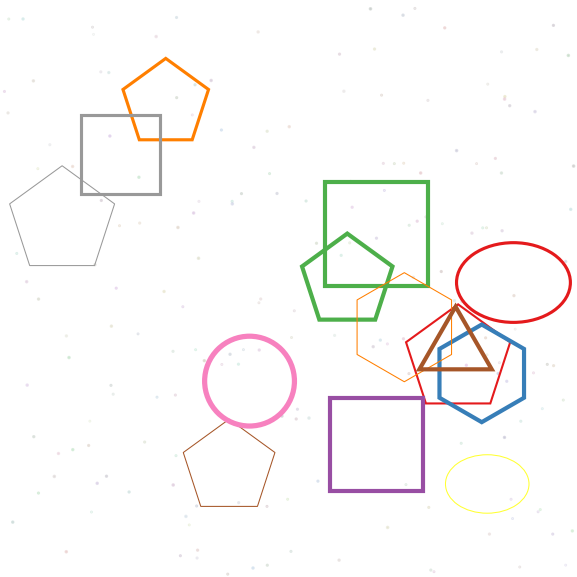[{"shape": "pentagon", "thickness": 1, "radius": 0.47, "center": [0.793, 0.377]}, {"shape": "oval", "thickness": 1.5, "radius": 0.49, "center": [0.889, 0.51]}, {"shape": "hexagon", "thickness": 2, "radius": 0.42, "center": [0.834, 0.353]}, {"shape": "square", "thickness": 2, "radius": 0.45, "center": [0.652, 0.594]}, {"shape": "pentagon", "thickness": 2, "radius": 0.41, "center": [0.601, 0.512]}, {"shape": "square", "thickness": 2, "radius": 0.4, "center": [0.652, 0.229]}, {"shape": "pentagon", "thickness": 1.5, "radius": 0.39, "center": [0.287, 0.82]}, {"shape": "hexagon", "thickness": 0.5, "radius": 0.47, "center": [0.7, 0.433]}, {"shape": "oval", "thickness": 0.5, "radius": 0.36, "center": [0.844, 0.161]}, {"shape": "pentagon", "thickness": 0.5, "radius": 0.42, "center": [0.397, 0.19]}, {"shape": "triangle", "thickness": 2, "radius": 0.36, "center": [0.789, 0.396]}, {"shape": "circle", "thickness": 2.5, "radius": 0.39, "center": [0.432, 0.339]}, {"shape": "pentagon", "thickness": 0.5, "radius": 0.48, "center": [0.108, 0.617]}, {"shape": "square", "thickness": 1.5, "radius": 0.34, "center": [0.209, 0.732]}]